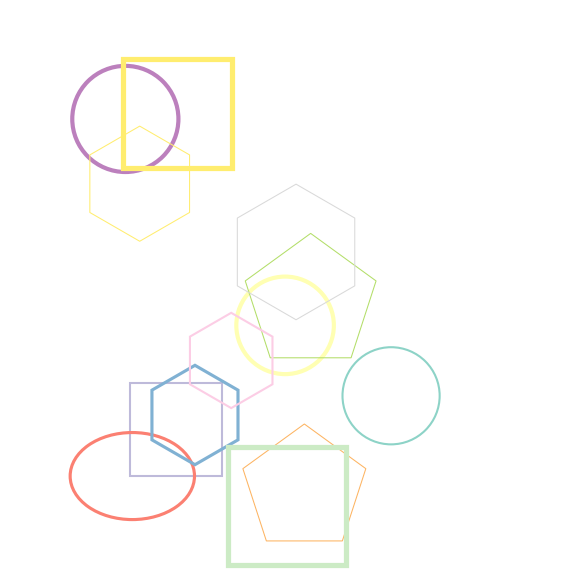[{"shape": "circle", "thickness": 1, "radius": 0.42, "center": [0.677, 0.314]}, {"shape": "circle", "thickness": 2, "radius": 0.42, "center": [0.494, 0.436]}, {"shape": "square", "thickness": 1, "radius": 0.4, "center": [0.305, 0.255]}, {"shape": "oval", "thickness": 1.5, "radius": 0.54, "center": [0.229, 0.175]}, {"shape": "hexagon", "thickness": 1.5, "radius": 0.43, "center": [0.338, 0.281]}, {"shape": "pentagon", "thickness": 0.5, "radius": 0.56, "center": [0.527, 0.153]}, {"shape": "pentagon", "thickness": 0.5, "radius": 0.6, "center": [0.538, 0.476]}, {"shape": "hexagon", "thickness": 1, "radius": 0.41, "center": [0.4, 0.375]}, {"shape": "hexagon", "thickness": 0.5, "radius": 0.59, "center": [0.513, 0.563]}, {"shape": "circle", "thickness": 2, "radius": 0.46, "center": [0.217, 0.793]}, {"shape": "square", "thickness": 2.5, "radius": 0.51, "center": [0.497, 0.123]}, {"shape": "square", "thickness": 2.5, "radius": 0.47, "center": [0.307, 0.802]}, {"shape": "hexagon", "thickness": 0.5, "radius": 0.5, "center": [0.242, 0.681]}]